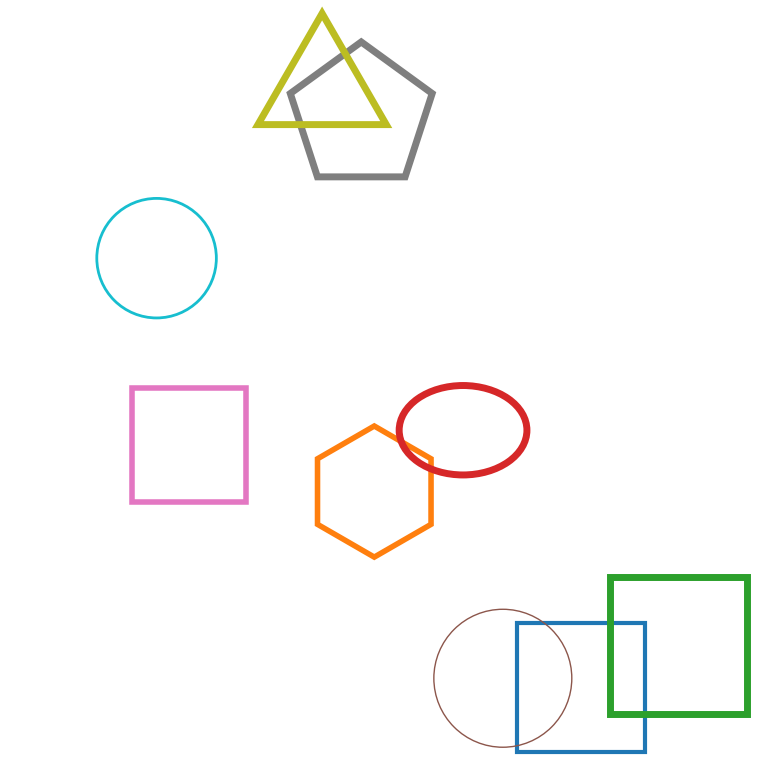[{"shape": "square", "thickness": 1.5, "radius": 0.42, "center": [0.754, 0.107]}, {"shape": "hexagon", "thickness": 2, "radius": 0.43, "center": [0.486, 0.362]}, {"shape": "square", "thickness": 2.5, "radius": 0.44, "center": [0.881, 0.162]}, {"shape": "oval", "thickness": 2.5, "radius": 0.41, "center": [0.601, 0.441]}, {"shape": "circle", "thickness": 0.5, "radius": 0.45, "center": [0.653, 0.119]}, {"shape": "square", "thickness": 2, "radius": 0.37, "center": [0.246, 0.422]}, {"shape": "pentagon", "thickness": 2.5, "radius": 0.48, "center": [0.469, 0.849]}, {"shape": "triangle", "thickness": 2.5, "radius": 0.48, "center": [0.418, 0.886]}, {"shape": "circle", "thickness": 1, "radius": 0.39, "center": [0.203, 0.665]}]